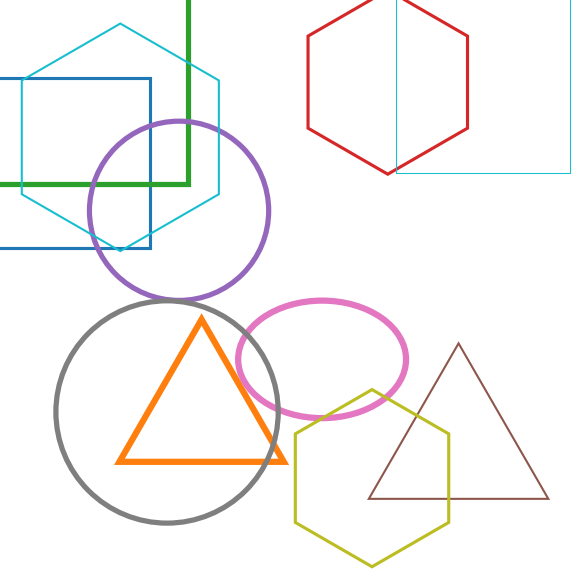[{"shape": "square", "thickness": 1.5, "radius": 0.74, "center": [0.113, 0.717]}, {"shape": "triangle", "thickness": 3, "radius": 0.82, "center": [0.349, 0.282]}, {"shape": "square", "thickness": 2.5, "radius": 0.99, "center": [0.127, 0.879]}, {"shape": "hexagon", "thickness": 1.5, "radius": 0.8, "center": [0.671, 0.857]}, {"shape": "circle", "thickness": 2.5, "radius": 0.78, "center": [0.31, 0.634]}, {"shape": "triangle", "thickness": 1, "radius": 0.9, "center": [0.794, 0.225]}, {"shape": "oval", "thickness": 3, "radius": 0.73, "center": [0.558, 0.377]}, {"shape": "circle", "thickness": 2.5, "radius": 0.96, "center": [0.289, 0.286]}, {"shape": "hexagon", "thickness": 1.5, "radius": 0.77, "center": [0.644, 0.171]}, {"shape": "hexagon", "thickness": 1, "radius": 0.99, "center": [0.208, 0.761]}, {"shape": "square", "thickness": 0.5, "radius": 0.75, "center": [0.836, 0.851]}]